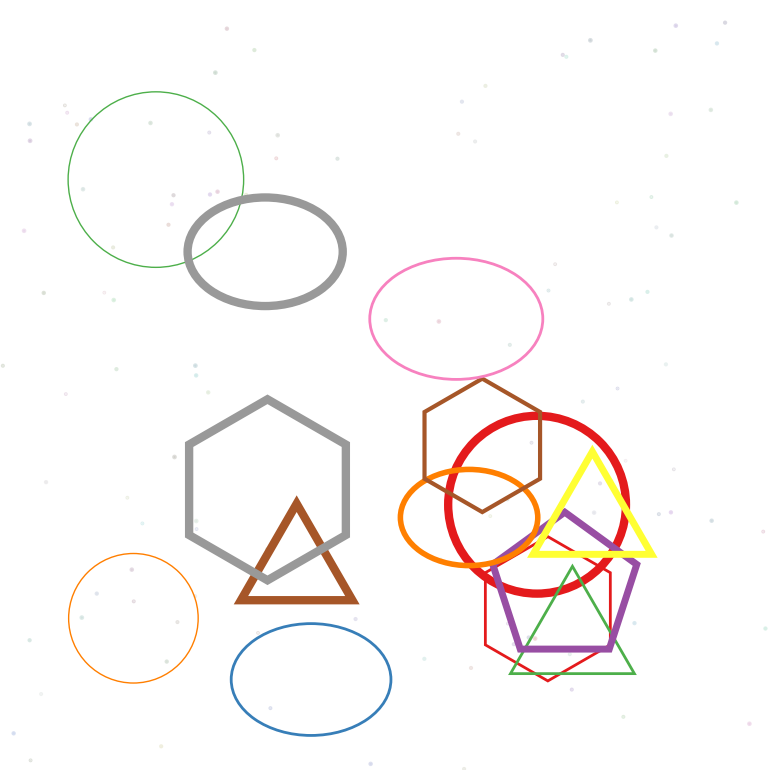[{"shape": "hexagon", "thickness": 1, "radius": 0.47, "center": [0.711, 0.209]}, {"shape": "circle", "thickness": 3, "radius": 0.58, "center": [0.698, 0.345]}, {"shape": "oval", "thickness": 1, "radius": 0.52, "center": [0.404, 0.117]}, {"shape": "circle", "thickness": 0.5, "radius": 0.57, "center": [0.202, 0.767]}, {"shape": "triangle", "thickness": 1, "radius": 0.46, "center": [0.743, 0.172]}, {"shape": "pentagon", "thickness": 2.5, "radius": 0.49, "center": [0.733, 0.237]}, {"shape": "oval", "thickness": 2, "radius": 0.45, "center": [0.609, 0.328]}, {"shape": "circle", "thickness": 0.5, "radius": 0.42, "center": [0.173, 0.197]}, {"shape": "triangle", "thickness": 2.5, "radius": 0.44, "center": [0.769, 0.325]}, {"shape": "triangle", "thickness": 3, "radius": 0.42, "center": [0.385, 0.262]}, {"shape": "hexagon", "thickness": 1.5, "radius": 0.43, "center": [0.626, 0.422]}, {"shape": "oval", "thickness": 1, "radius": 0.56, "center": [0.593, 0.586]}, {"shape": "hexagon", "thickness": 3, "radius": 0.59, "center": [0.347, 0.364]}, {"shape": "oval", "thickness": 3, "radius": 0.5, "center": [0.344, 0.673]}]